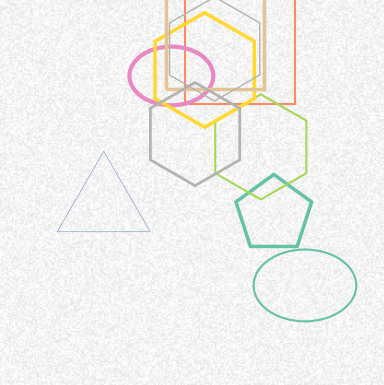[{"shape": "pentagon", "thickness": 2.5, "radius": 0.52, "center": [0.711, 0.444]}, {"shape": "oval", "thickness": 1.5, "radius": 0.67, "center": [0.792, 0.259]}, {"shape": "square", "thickness": 1.5, "radius": 0.71, "center": [0.623, 0.872]}, {"shape": "triangle", "thickness": 0.5, "radius": 0.7, "center": [0.269, 0.468]}, {"shape": "oval", "thickness": 3, "radius": 0.54, "center": [0.445, 0.803]}, {"shape": "hexagon", "thickness": 1.5, "radius": 0.68, "center": [0.677, 0.618]}, {"shape": "hexagon", "thickness": 2.5, "radius": 0.74, "center": [0.532, 0.818]}, {"shape": "square", "thickness": 2.5, "radius": 0.64, "center": [0.558, 0.895]}, {"shape": "hexagon", "thickness": 2, "radius": 0.67, "center": [0.507, 0.652]}, {"shape": "hexagon", "thickness": 1, "radius": 0.68, "center": [0.557, 0.873]}]